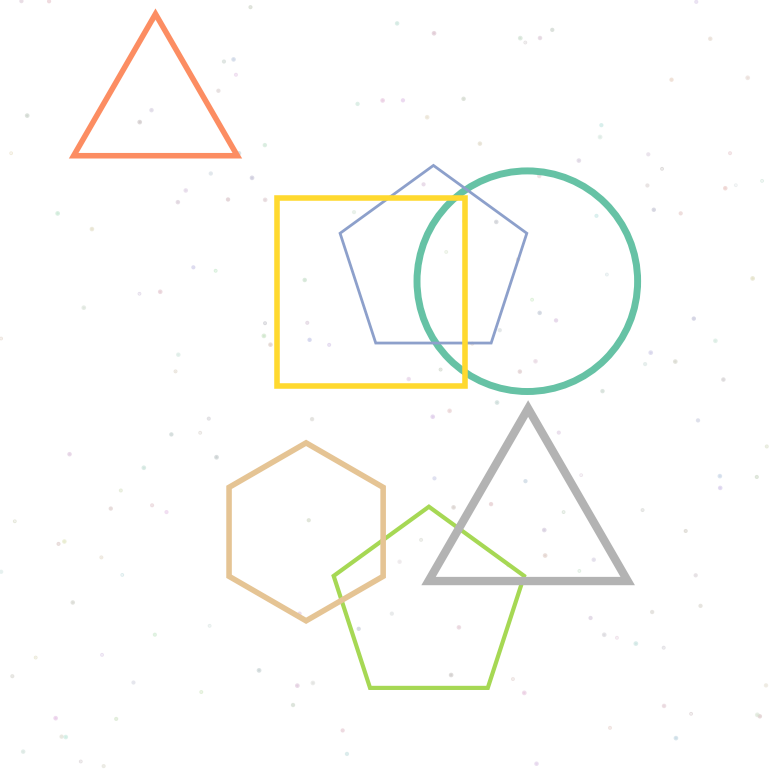[{"shape": "circle", "thickness": 2.5, "radius": 0.72, "center": [0.685, 0.635]}, {"shape": "triangle", "thickness": 2, "radius": 0.61, "center": [0.202, 0.859]}, {"shape": "pentagon", "thickness": 1, "radius": 0.64, "center": [0.563, 0.658]}, {"shape": "pentagon", "thickness": 1.5, "radius": 0.65, "center": [0.557, 0.212]}, {"shape": "square", "thickness": 2, "radius": 0.61, "center": [0.482, 0.621]}, {"shape": "hexagon", "thickness": 2, "radius": 0.58, "center": [0.398, 0.309]}, {"shape": "triangle", "thickness": 3, "radius": 0.75, "center": [0.686, 0.32]}]